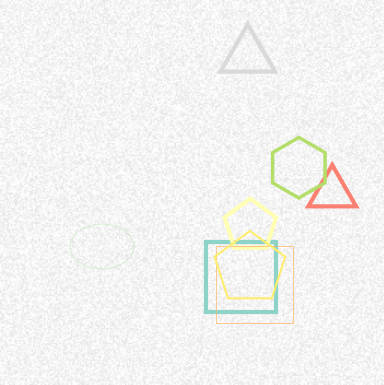[{"shape": "square", "thickness": 3, "radius": 0.45, "center": [0.625, 0.281]}, {"shape": "pentagon", "thickness": 3, "radius": 0.35, "center": [0.65, 0.414]}, {"shape": "triangle", "thickness": 3, "radius": 0.36, "center": [0.863, 0.5]}, {"shape": "square", "thickness": 0.5, "radius": 0.5, "center": [0.66, 0.262]}, {"shape": "hexagon", "thickness": 2.5, "radius": 0.39, "center": [0.776, 0.564]}, {"shape": "triangle", "thickness": 3, "radius": 0.41, "center": [0.644, 0.855]}, {"shape": "oval", "thickness": 0.5, "radius": 0.41, "center": [0.265, 0.36]}, {"shape": "pentagon", "thickness": 1.5, "radius": 0.48, "center": [0.649, 0.303]}]